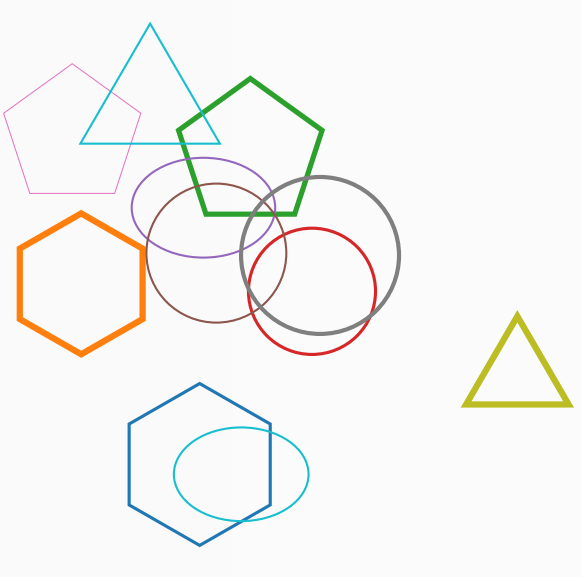[{"shape": "hexagon", "thickness": 1.5, "radius": 0.7, "center": [0.344, 0.195]}, {"shape": "hexagon", "thickness": 3, "radius": 0.61, "center": [0.14, 0.508]}, {"shape": "pentagon", "thickness": 2.5, "radius": 0.65, "center": [0.431, 0.733]}, {"shape": "circle", "thickness": 1.5, "radius": 0.55, "center": [0.537, 0.495]}, {"shape": "oval", "thickness": 1, "radius": 0.62, "center": [0.35, 0.639]}, {"shape": "circle", "thickness": 1, "radius": 0.6, "center": [0.372, 0.561]}, {"shape": "pentagon", "thickness": 0.5, "radius": 0.62, "center": [0.124, 0.765]}, {"shape": "circle", "thickness": 2, "radius": 0.68, "center": [0.551, 0.557]}, {"shape": "triangle", "thickness": 3, "radius": 0.51, "center": [0.89, 0.35]}, {"shape": "triangle", "thickness": 1, "radius": 0.69, "center": [0.258, 0.82]}, {"shape": "oval", "thickness": 1, "radius": 0.58, "center": [0.415, 0.178]}]